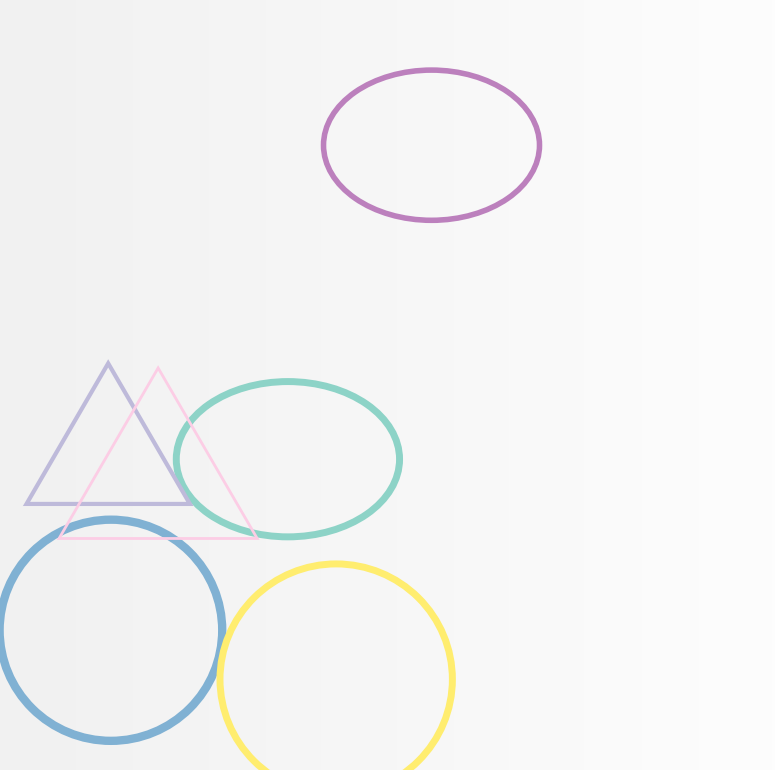[{"shape": "oval", "thickness": 2.5, "radius": 0.72, "center": [0.371, 0.404]}, {"shape": "triangle", "thickness": 1.5, "radius": 0.61, "center": [0.14, 0.406]}, {"shape": "circle", "thickness": 3, "radius": 0.72, "center": [0.143, 0.181]}, {"shape": "triangle", "thickness": 1, "radius": 0.74, "center": [0.204, 0.374]}, {"shape": "oval", "thickness": 2, "radius": 0.7, "center": [0.557, 0.811]}, {"shape": "circle", "thickness": 2.5, "radius": 0.75, "center": [0.434, 0.118]}]